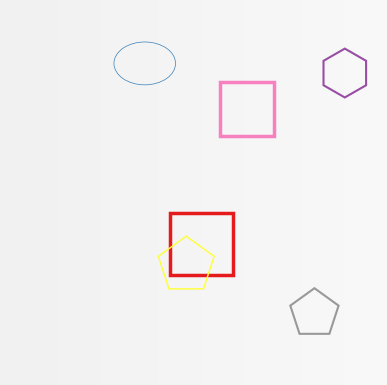[{"shape": "square", "thickness": 2.5, "radius": 0.41, "center": [0.52, 0.367]}, {"shape": "oval", "thickness": 0.5, "radius": 0.4, "center": [0.374, 0.835]}, {"shape": "hexagon", "thickness": 1.5, "radius": 0.32, "center": [0.89, 0.81]}, {"shape": "pentagon", "thickness": 1, "radius": 0.38, "center": [0.481, 0.311]}, {"shape": "square", "thickness": 2.5, "radius": 0.35, "center": [0.637, 0.716]}, {"shape": "pentagon", "thickness": 1.5, "radius": 0.33, "center": [0.811, 0.186]}]